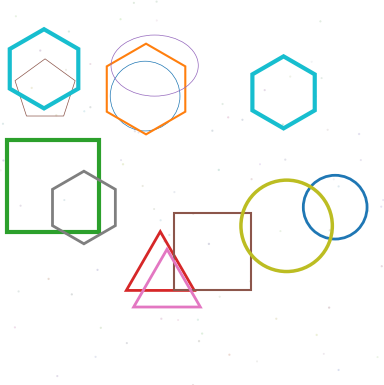[{"shape": "circle", "thickness": 2, "radius": 0.41, "center": [0.871, 0.462]}, {"shape": "circle", "thickness": 0.5, "radius": 0.45, "center": [0.377, 0.75]}, {"shape": "hexagon", "thickness": 1.5, "radius": 0.59, "center": [0.379, 0.769]}, {"shape": "square", "thickness": 3, "radius": 0.6, "center": [0.137, 0.518]}, {"shape": "triangle", "thickness": 2, "radius": 0.51, "center": [0.416, 0.297]}, {"shape": "oval", "thickness": 0.5, "radius": 0.57, "center": [0.402, 0.83]}, {"shape": "square", "thickness": 1.5, "radius": 0.5, "center": [0.552, 0.346]}, {"shape": "pentagon", "thickness": 0.5, "radius": 0.41, "center": [0.117, 0.765]}, {"shape": "triangle", "thickness": 2, "radius": 0.5, "center": [0.434, 0.253]}, {"shape": "hexagon", "thickness": 2, "radius": 0.47, "center": [0.218, 0.461]}, {"shape": "circle", "thickness": 2.5, "radius": 0.59, "center": [0.745, 0.413]}, {"shape": "hexagon", "thickness": 3, "radius": 0.51, "center": [0.114, 0.821]}, {"shape": "hexagon", "thickness": 3, "radius": 0.47, "center": [0.737, 0.76]}]